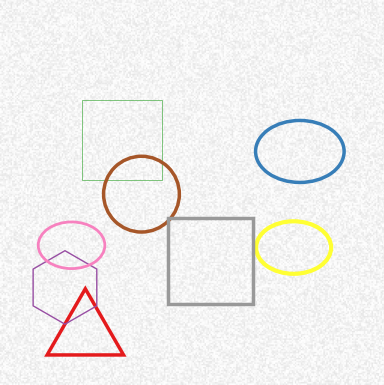[{"shape": "triangle", "thickness": 2.5, "radius": 0.57, "center": [0.222, 0.135]}, {"shape": "oval", "thickness": 2.5, "radius": 0.58, "center": [0.779, 0.607]}, {"shape": "square", "thickness": 0.5, "radius": 0.52, "center": [0.317, 0.637]}, {"shape": "hexagon", "thickness": 1, "radius": 0.48, "center": [0.169, 0.253]}, {"shape": "oval", "thickness": 3, "radius": 0.49, "center": [0.763, 0.357]}, {"shape": "circle", "thickness": 2.5, "radius": 0.49, "center": [0.367, 0.496]}, {"shape": "oval", "thickness": 2, "radius": 0.43, "center": [0.186, 0.363]}, {"shape": "square", "thickness": 2.5, "radius": 0.56, "center": [0.546, 0.322]}]